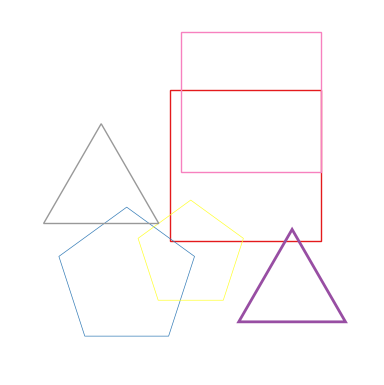[{"shape": "square", "thickness": 1, "radius": 0.98, "center": [0.637, 0.571]}, {"shape": "pentagon", "thickness": 0.5, "radius": 0.93, "center": [0.329, 0.277]}, {"shape": "triangle", "thickness": 2, "radius": 0.8, "center": [0.759, 0.244]}, {"shape": "pentagon", "thickness": 0.5, "radius": 0.72, "center": [0.495, 0.337]}, {"shape": "square", "thickness": 1, "radius": 0.91, "center": [0.652, 0.734]}, {"shape": "triangle", "thickness": 1, "radius": 0.86, "center": [0.263, 0.506]}]